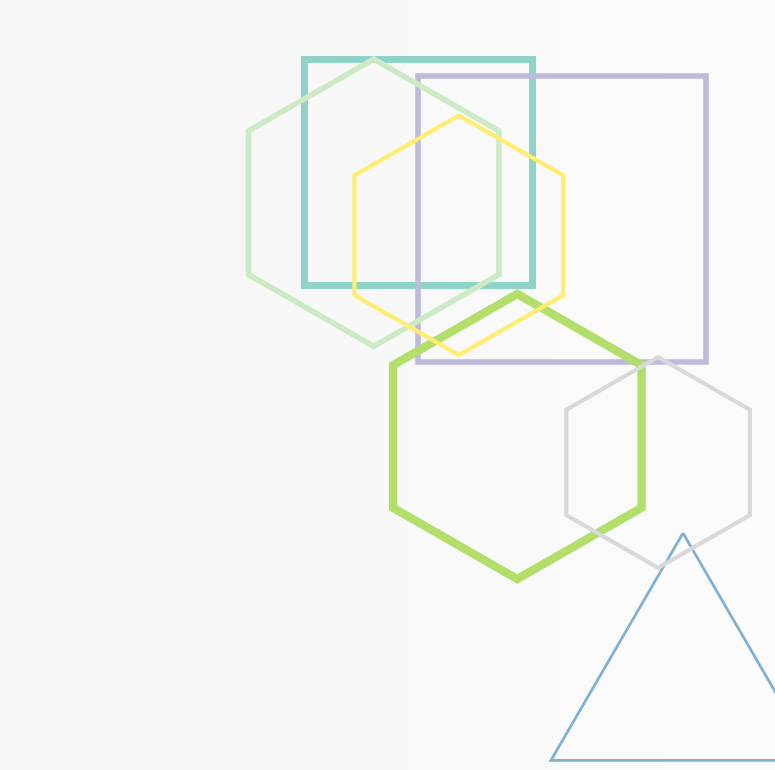[{"shape": "square", "thickness": 2.5, "radius": 0.74, "center": [0.54, 0.777]}, {"shape": "square", "thickness": 2, "radius": 0.93, "center": [0.725, 0.715]}, {"shape": "triangle", "thickness": 1, "radius": 0.98, "center": [0.881, 0.111]}, {"shape": "hexagon", "thickness": 3, "radius": 0.93, "center": [0.667, 0.433]}, {"shape": "hexagon", "thickness": 1.5, "radius": 0.68, "center": [0.849, 0.399]}, {"shape": "hexagon", "thickness": 2, "radius": 0.93, "center": [0.482, 0.737]}, {"shape": "hexagon", "thickness": 1.5, "radius": 0.78, "center": [0.592, 0.694]}]